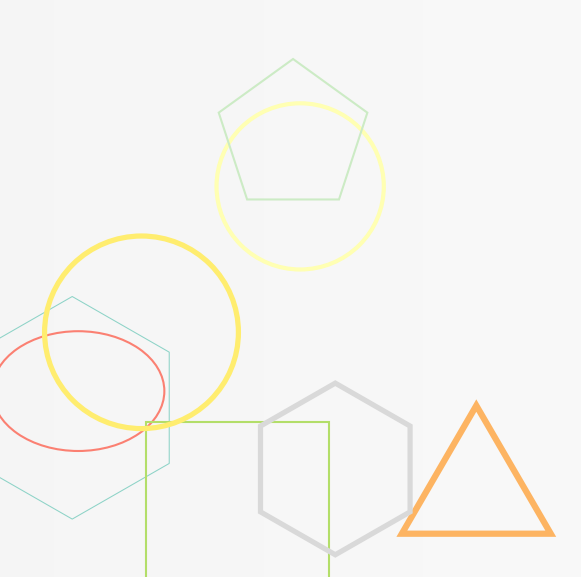[{"shape": "hexagon", "thickness": 0.5, "radius": 0.96, "center": [0.124, 0.293]}, {"shape": "circle", "thickness": 2, "radius": 0.72, "center": [0.516, 0.676]}, {"shape": "oval", "thickness": 1, "radius": 0.74, "center": [0.135, 0.322]}, {"shape": "triangle", "thickness": 3, "radius": 0.74, "center": [0.819, 0.149]}, {"shape": "square", "thickness": 1, "radius": 0.79, "center": [0.409, 0.111]}, {"shape": "hexagon", "thickness": 2.5, "radius": 0.74, "center": [0.577, 0.187]}, {"shape": "pentagon", "thickness": 1, "radius": 0.67, "center": [0.504, 0.763]}, {"shape": "circle", "thickness": 2.5, "radius": 0.83, "center": [0.243, 0.424]}]